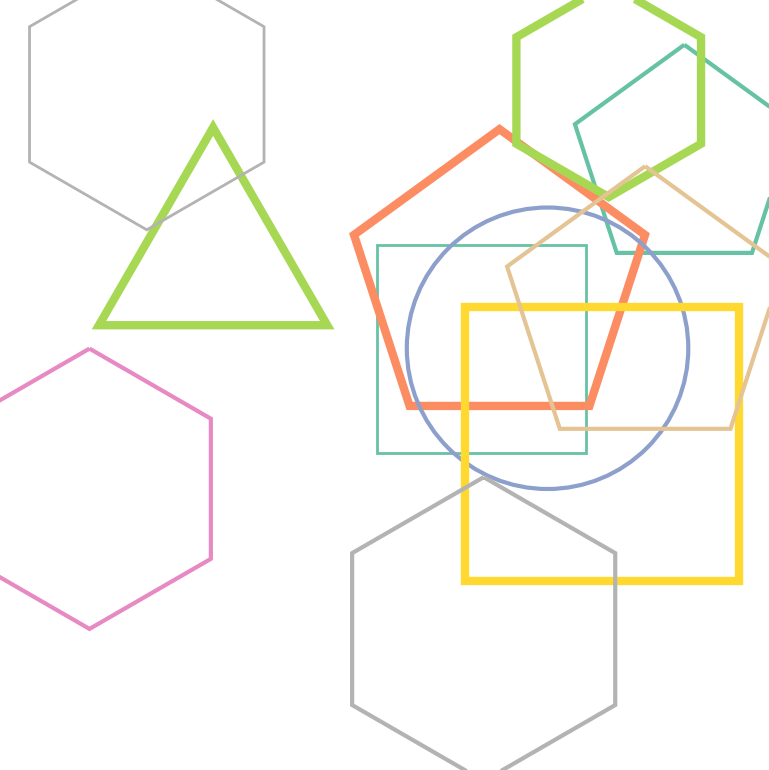[{"shape": "pentagon", "thickness": 1.5, "radius": 0.75, "center": [0.889, 0.792]}, {"shape": "square", "thickness": 1, "radius": 0.68, "center": [0.625, 0.546]}, {"shape": "pentagon", "thickness": 3, "radius": 0.99, "center": [0.649, 0.634]}, {"shape": "circle", "thickness": 1.5, "radius": 0.91, "center": [0.711, 0.548]}, {"shape": "hexagon", "thickness": 1.5, "radius": 0.91, "center": [0.116, 0.365]}, {"shape": "hexagon", "thickness": 3, "radius": 0.69, "center": [0.791, 0.882]}, {"shape": "triangle", "thickness": 3, "radius": 0.86, "center": [0.277, 0.663]}, {"shape": "square", "thickness": 3, "radius": 0.89, "center": [0.782, 0.424]}, {"shape": "pentagon", "thickness": 1.5, "radius": 0.94, "center": [0.838, 0.596]}, {"shape": "hexagon", "thickness": 1.5, "radius": 0.99, "center": [0.628, 0.183]}, {"shape": "hexagon", "thickness": 1, "radius": 0.88, "center": [0.191, 0.877]}]